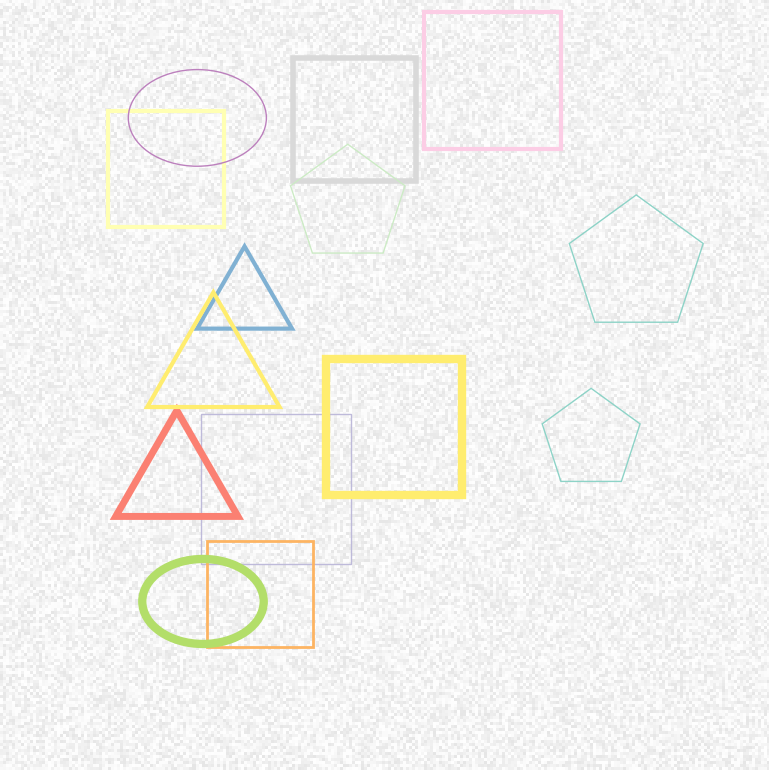[{"shape": "pentagon", "thickness": 0.5, "radius": 0.46, "center": [0.826, 0.655]}, {"shape": "pentagon", "thickness": 0.5, "radius": 0.33, "center": [0.768, 0.429]}, {"shape": "square", "thickness": 1.5, "radius": 0.38, "center": [0.216, 0.78]}, {"shape": "square", "thickness": 0.5, "radius": 0.49, "center": [0.358, 0.365]}, {"shape": "triangle", "thickness": 2.5, "radius": 0.46, "center": [0.23, 0.375]}, {"shape": "triangle", "thickness": 1.5, "radius": 0.36, "center": [0.318, 0.609]}, {"shape": "square", "thickness": 1, "radius": 0.34, "center": [0.338, 0.229]}, {"shape": "oval", "thickness": 3, "radius": 0.39, "center": [0.264, 0.219]}, {"shape": "square", "thickness": 1.5, "radius": 0.45, "center": [0.639, 0.896]}, {"shape": "square", "thickness": 2, "radius": 0.4, "center": [0.46, 0.844]}, {"shape": "oval", "thickness": 0.5, "radius": 0.45, "center": [0.256, 0.847]}, {"shape": "pentagon", "thickness": 0.5, "radius": 0.39, "center": [0.452, 0.735]}, {"shape": "square", "thickness": 3, "radius": 0.44, "center": [0.512, 0.446]}, {"shape": "triangle", "thickness": 1.5, "radius": 0.5, "center": [0.277, 0.521]}]